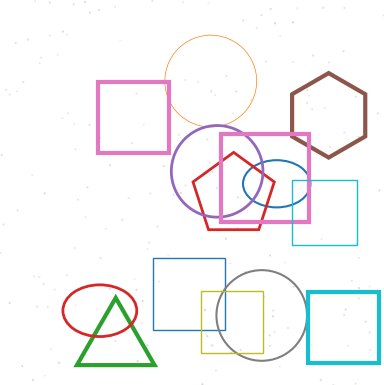[{"shape": "square", "thickness": 1, "radius": 0.47, "center": [0.491, 0.236]}, {"shape": "oval", "thickness": 1.5, "radius": 0.44, "center": [0.719, 0.523]}, {"shape": "circle", "thickness": 0.5, "radius": 0.6, "center": [0.547, 0.789]}, {"shape": "triangle", "thickness": 3, "radius": 0.58, "center": [0.301, 0.11]}, {"shape": "oval", "thickness": 2, "radius": 0.48, "center": [0.259, 0.193]}, {"shape": "pentagon", "thickness": 2, "radius": 0.56, "center": [0.607, 0.493]}, {"shape": "circle", "thickness": 2, "radius": 0.59, "center": [0.564, 0.555]}, {"shape": "hexagon", "thickness": 3, "radius": 0.55, "center": [0.854, 0.7]}, {"shape": "square", "thickness": 3, "radius": 0.57, "center": [0.689, 0.538]}, {"shape": "square", "thickness": 3, "radius": 0.47, "center": [0.347, 0.695]}, {"shape": "circle", "thickness": 1.5, "radius": 0.59, "center": [0.68, 0.181]}, {"shape": "square", "thickness": 1, "radius": 0.4, "center": [0.602, 0.163]}, {"shape": "square", "thickness": 1, "radius": 0.42, "center": [0.843, 0.449]}, {"shape": "square", "thickness": 3, "radius": 0.46, "center": [0.892, 0.149]}]